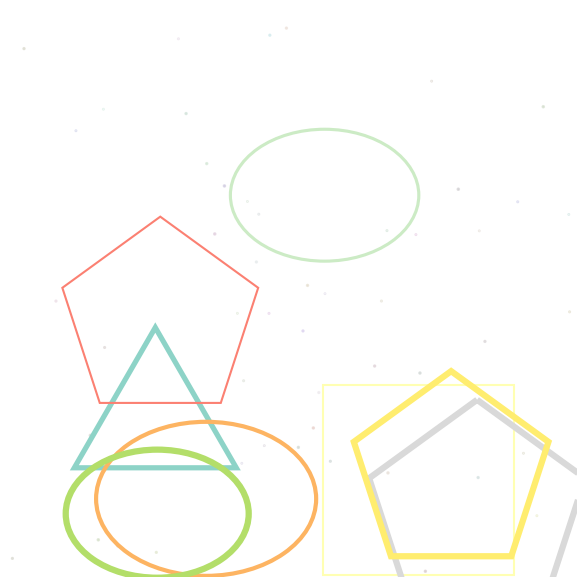[{"shape": "triangle", "thickness": 2.5, "radius": 0.81, "center": [0.269, 0.27]}, {"shape": "square", "thickness": 1, "radius": 0.83, "center": [0.724, 0.168]}, {"shape": "pentagon", "thickness": 1, "radius": 0.89, "center": [0.278, 0.446]}, {"shape": "oval", "thickness": 2, "radius": 0.95, "center": [0.357, 0.135]}, {"shape": "oval", "thickness": 3, "radius": 0.79, "center": [0.272, 0.11]}, {"shape": "pentagon", "thickness": 3, "radius": 0.98, "center": [0.826, 0.11]}, {"shape": "oval", "thickness": 1.5, "radius": 0.82, "center": [0.562, 0.661]}, {"shape": "pentagon", "thickness": 3, "radius": 0.89, "center": [0.781, 0.179]}]